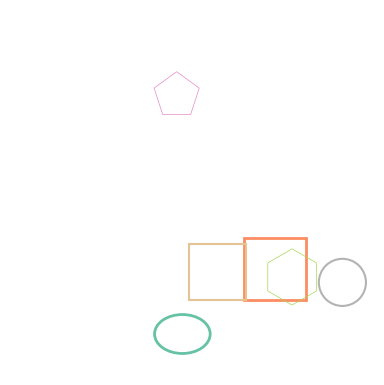[{"shape": "oval", "thickness": 2, "radius": 0.36, "center": [0.474, 0.132]}, {"shape": "square", "thickness": 2, "radius": 0.4, "center": [0.714, 0.301]}, {"shape": "pentagon", "thickness": 0.5, "radius": 0.31, "center": [0.459, 0.752]}, {"shape": "hexagon", "thickness": 0.5, "radius": 0.36, "center": [0.759, 0.281]}, {"shape": "square", "thickness": 1.5, "radius": 0.37, "center": [0.565, 0.294]}, {"shape": "circle", "thickness": 1.5, "radius": 0.31, "center": [0.889, 0.267]}]